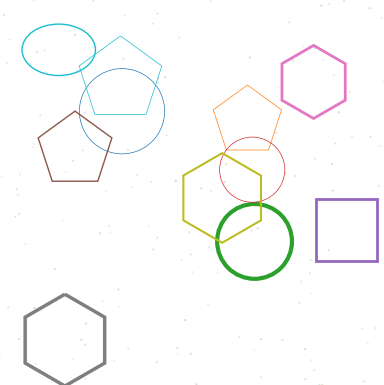[{"shape": "circle", "thickness": 0.5, "radius": 0.55, "center": [0.317, 0.711]}, {"shape": "pentagon", "thickness": 0.5, "radius": 0.47, "center": [0.643, 0.686]}, {"shape": "circle", "thickness": 3, "radius": 0.49, "center": [0.661, 0.373]}, {"shape": "circle", "thickness": 0.5, "radius": 0.42, "center": [0.655, 0.559]}, {"shape": "square", "thickness": 2, "radius": 0.4, "center": [0.9, 0.402]}, {"shape": "pentagon", "thickness": 1, "radius": 0.5, "center": [0.195, 0.611]}, {"shape": "hexagon", "thickness": 2, "radius": 0.47, "center": [0.815, 0.787]}, {"shape": "hexagon", "thickness": 2.5, "radius": 0.6, "center": [0.169, 0.117]}, {"shape": "hexagon", "thickness": 1.5, "radius": 0.58, "center": [0.577, 0.486]}, {"shape": "pentagon", "thickness": 0.5, "radius": 0.56, "center": [0.313, 0.794]}, {"shape": "oval", "thickness": 1, "radius": 0.48, "center": [0.153, 0.871]}]